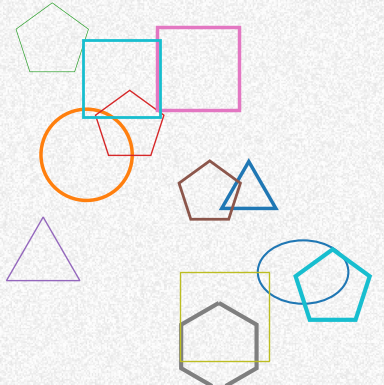[{"shape": "triangle", "thickness": 2.5, "radius": 0.41, "center": [0.646, 0.499]}, {"shape": "oval", "thickness": 1.5, "radius": 0.59, "center": [0.787, 0.293]}, {"shape": "circle", "thickness": 2.5, "radius": 0.59, "center": [0.225, 0.598]}, {"shape": "pentagon", "thickness": 0.5, "radius": 0.49, "center": [0.136, 0.894]}, {"shape": "pentagon", "thickness": 1, "radius": 0.47, "center": [0.337, 0.672]}, {"shape": "triangle", "thickness": 1, "radius": 0.55, "center": [0.112, 0.326]}, {"shape": "pentagon", "thickness": 2, "radius": 0.42, "center": [0.545, 0.498]}, {"shape": "square", "thickness": 2.5, "radius": 0.54, "center": [0.514, 0.822]}, {"shape": "hexagon", "thickness": 3, "radius": 0.57, "center": [0.568, 0.1]}, {"shape": "square", "thickness": 1, "radius": 0.58, "center": [0.582, 0.178]}, {"shape": "pentagon", "thickness": 3, "radius": 0.51, "center": [0.864, 0.251]}, {"shape": "square", "thickness": 2, "radius": 0.5, "center": [0.316, 0.796]}]